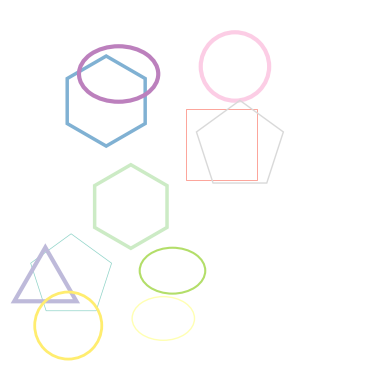[{"shape": "pentagon", "thickness": 0.5, "radius": 0.55, "center": [0.185, 0.282]}, {"shape": "oval", "thickness": 1, "radius": 0.41, "center": [0.424, 0.173]}, {"shape": "triangle", "thickness": 3, "radius": 0.47, "center": [0.118, 0.264]}, {"shape": "square", "thickness": 0.5, "radius": 0.46, "center": [0.575, 0.624]}, {"shape": "hexagon", "thickness": 2.5, "radius": 0.58, "center": [0.276, 0.738]}, {"shape": "oval", "thickness": 1.5, "radius": 0.43, "center": [0.448, 0.297]}, {"shape": "circle", "thickness": 3, "radius": 0.44, "center": [0.61, 0.827]}, {"shape": "pentagon", "thickness": 1, "radius": 0.59, "center": [0.623, 0.621]}, {"shape": "oval", "thickness": 3, "radius": 0.51, "center": [0.308, 0.808]}, {"shape": "hexagon", "thickness": 2.5, "radius": 0.54, "center": [0.34, 0.464]}, {"shape": "circle", "thickness": 2, "radius": 0.44, "center": [0.177, 0.154]}]